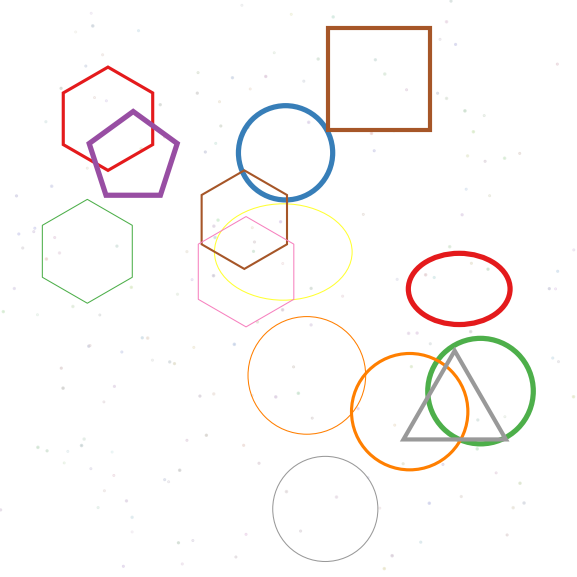[{"shape": "oval", "thickness": 2.5, "radius": 0.44, "center": [0.795, 0.499]}, {"shape": "hexagon", "thickness": 1.5, "radius": 0.45, "center": [0.187, 0.794]}, {"shape": "circle", "thickness": 2.5, "radius": 0.41, "center": [0.494, 0.735]}, {"shape": "circle", "thickness": 2.5, "radius": 0.46, "center": [0.832, 0.322]}, {"shape": "hexagon", "thickness": 0.5, "radius": 0.45, "center": [0.151, 0.564]}, {"shape": "pentagon", "thickness": 2.5, "radius": 0.4, "center": [0.231, 0.726]}, {"shape": "circle", "thickness": 1.5, "radius": 0.5, "center": [0.709, 0.286]}, {"shape": "circle", "thickness": 0.5, "radius": 0.51, "center": [0.531, 0.349]}, {"shape": "oval", "thickness": 0.5, "radius": 0.6, "center": [0.491, 0.563]}, {"shape": "square", "thickness": 2, "radius": 0.44, "center": [0.656, 0.862]}, {"shape": "hexagon", "thickness": 1, "radius": 0.43, "center": [0.423, 0.619]}, {"shape": "hexagon", "thickness": 0.5, "radius": 0.48, "center": [0.426, 0.529]}, {"shape": "circle", "thickness": 0.5, "radius": 0.46, "center": [0.563, 0.118]}, {"shape": "triangle", "thickness": 2, "radius": 0.51, "center": [0.787, 0.289]}]